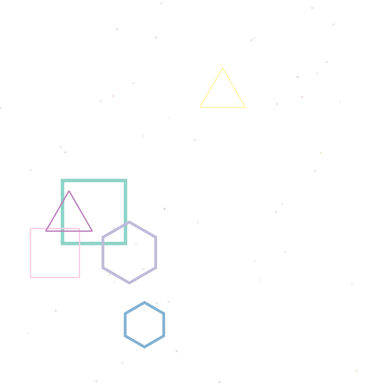[{"shape": "square", "thickness": 2.5, "radius": 0.41, "center": [0.243, 0.45]}, {"shape": "hexagon", "thickness": 2, "radius": 0.4, "center": [0.336, 0.344]}, {"shape": "hexagon", "thickness": 2, "radius": 0.29, "center": [0.375, 0.157]}, {"shape": "square", "thickness": 1, "radius": 0.32, "center": [0.142, 0.344]}, {"shape": "triangle", "thickness": 1, "radius": 0.35, "center": [0.179, 0.435]}, {"shape": "triangle", "thickness": 0.5, "radius": 0.34, "center": [0.578, 0.756]}]